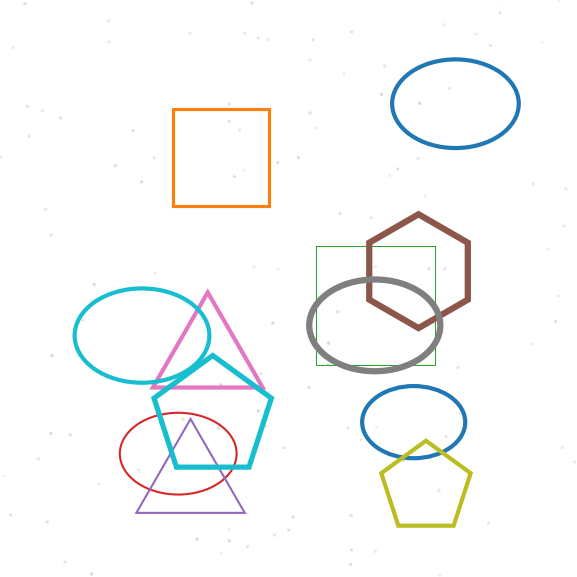[{"shape": "oval", "thickness": 2, "radius": 0.45, "center": [0.716, 0.268]}, {"shape": "oval", "thickness": 2, "radius": 0.55, "center": [0.789, 0.82]}, {"shape": "square", "thickness": 1.5, "radius": 0.42, "center": [0.382, 0.726]}, {"shape": "square", "thickness": 0.5, "radius": 0.51, "center": [0.65, 0.47]}, {"shape": "oval", "thickness": 1, "radius": 0.51, "center": [0.309, 0.214]}, {"shape": "triangle", "thickness": 1, "radius": 0.54, "center": [0.33, 0.165]}, {"shape": "hexagon", "thickness": 3, "radius": 0.49, "center": [0.725, 0.53]}, {"shape": "triangle", "thickness": 2, "radius": 0.55, "center": [0.36, 0.383]}, {"shape": "oval", "thickness": 3, "radius": 0.57, "center": [0.649, 0.436]}, {"shape": "pentagon", "thickness": 2, "radius": 0.41, "center": [0.738, 0.155]}, {"shape": "pentagon", "thickness": 2.5, "radius": 0.53, "center": [0.368, 0.277]}, {"shape": "oval", "thickness": 2, "radius": 0.58, "center": [0.246, 0.418]}]